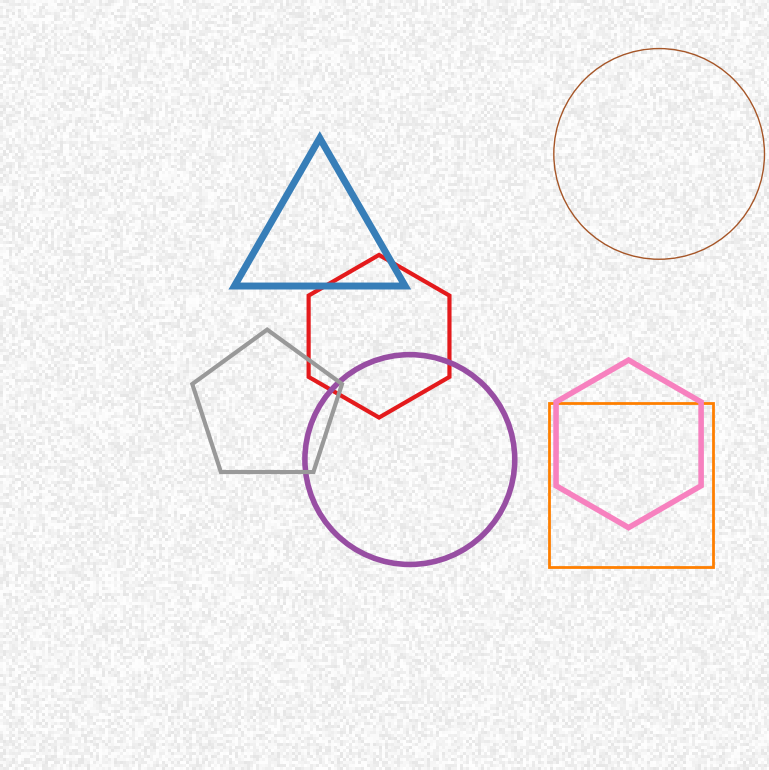[{"shape": "hexagon", "thickness": 1.5, "radius": 0.53, "center": [0.492, 0.563]}, {"shape": "triangle", "thickness": 2.5, "radius": 0.64, "center": [0.415, 0.693]}, {"shape": "circle", "thickness": 2, "radius": 0.68, "center": [0.532, 0.403]}, {"shape": "square", "thickness": 1, "radius": 0.53, "center": [0.819, 0.37]}, {"shape": "circle", "thickness": 0.5, "radius": 0.68, "center": [0.856, 0.8]}, {"shape": "hexagon", "thickness": 2, "radius": 0.54, "center": [0.816, 0.424]}, {"shape": "pentagon", "thickness": 1.5, "radius": 0.51, "center": [0.347, 0.47]}]